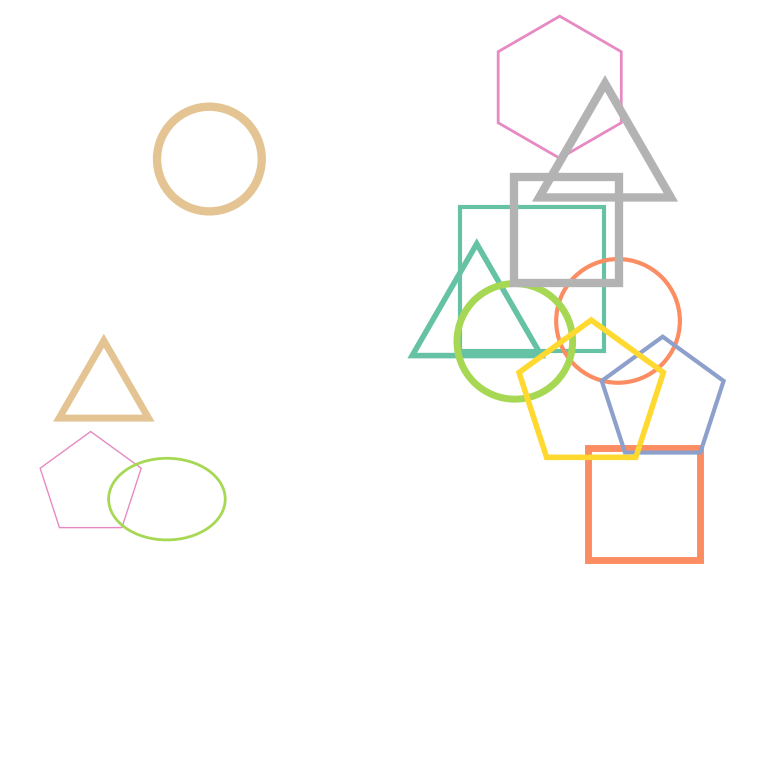[{"shape": "triangle", "thickness": 2, "radius": 0.48, "center": [0.619, 0.587]}, {"shape": "square", "thickness": 1.5, "radius": 0.47, "center": [0.691, 0.638]}, {"shape": "circle", "thickness": 1.5, "radius": 0.4, "center": [0.803, 0.583]}, {"shape": "square", "thickness": 2.5, "radius": 0.36, "center": [0.837, 0.345]}, {"shape": "pentagon", "thickness": 1.5, "radius": 0.42, "center": [0.861, 0.48]}, {"shape": "pentagon", "thickness": 0.5, "radius": 0.34, "center": [0.118, 0.371]}, {"shape": "hexagon", "thickness": 1, "radius": 0.46, "center": [0.727, 0.887]}, {"shape": "oval", "thickness": 1, "radius": 0.38, "center": [0.217, 0.352]}, {"shape": "circle", "thickness": 2.5, "radius": 0.38, "center": [0.669, 0.557]}, {"shape": "pentagon", "thickness": 2, "radius": 0.49, "center": [0.768, 0.486]}, {"shape": "circle", "thickness": 3, "radius": 0.34, "center": [0.272, 0.793]}, {"shape": "triangle", "thickness": 2.5, "radius": 0.34, "center": [0.135, 0.491]}, {"shape": "triangle", "thickness": 3, "radius": 0.49, "center": [0.786, 0.793]}, {"shape": "square", "thickness": 3, "radius": 0.34, "center": [0.736, 0.701]}]